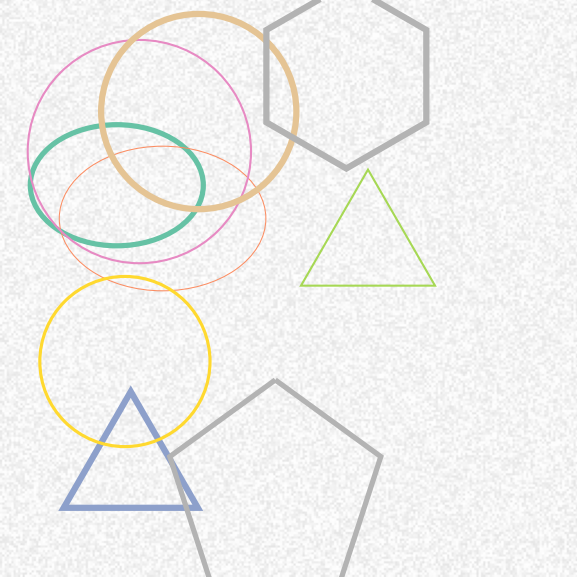[{"shape": "oval", "thickness": 2.5, "radius": 0.75, "center": [0.202, 0.678]}, {"shape": "oval", "thickness": 0.5, "radius": 0.89, "center": [0.281, 0.621]}, {"shape": "triangle", "thickness": 3, "radius": 0.67, "center": [0.226, 0.187]}, {"shape": "circle", "thickness": 1, "radius": 0.97, "center": [0.241, 0.737]}, {"shape": "triangle", "thickness": 1, "radius": 0.67, "center": [0.637, 0.571]}, {"shape": "circle", "thickness": 1.5, "radius": 0.74, "center": [0.216, 0.373]}, {"shape": "circle", "thickness": 3, "radius": 0.85, "center": [0.344, 0.806]}, {"shape": "pentagon", "thickness": 2.5, "radius": 0.96, "center": [0.477, 0.149]}, {"shape": "hexagon", "thickness": 3, "radius": 0.8, "center": [0.6, 0.867]}]